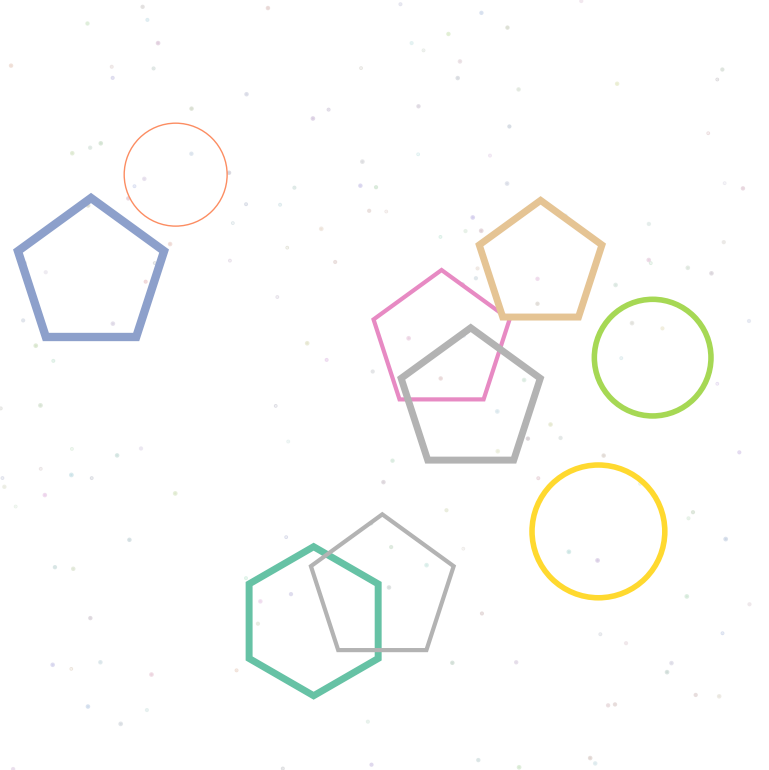[{"shape": "hexagon", "thickness": 2.5, "radius": 0.48, "center": [0.407, 0.193]}, {"shape": "circle", "thickness": 0.5, "radius": 0.33, "center": [0.228, 0.773]}, {"shape": "pentagon", "thickness": 3, "radius": 0.5, "center": [0.118, 0.643]}, {"shape": "pentagon", "thickness": 1.5, "radius": 0.46, "center": [0.573, 0.556]}, {"shape": "circle", "thickness": 2, "radius": 0.38, "center": [0.848, 0.536]}, {"shape": "circle", "thickness": 2, "radius": 0.43, "center": [0.777, 0.31]}, {"shape": "pentagon", "thickness": 2.5, "radius": 0.42, "center": [0.702, 0.656]}, {"shape": "pentagon", "thickness": 2.5, "radius": 0.47, "center": [0.611, 0.479]}, {"shape": "pentagon", "thickness": 1.5, "radius": 0.49, "center": [0.496, 0.235]}]